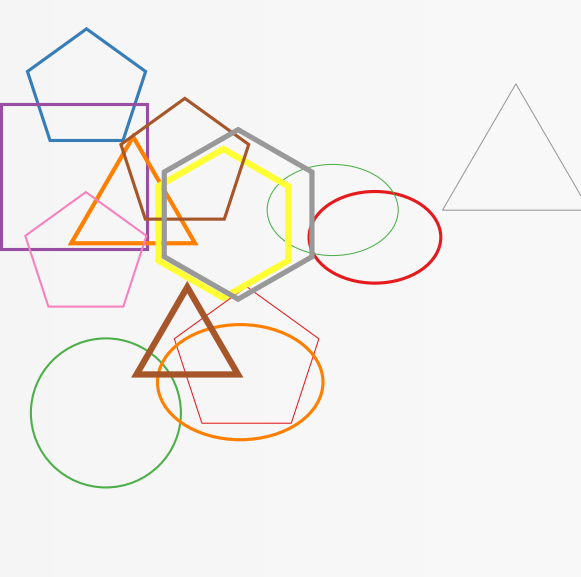[{"shape": "pentagon", "thickness": 0.5, "radius": 0.65, "center": [0.424, 0.372]}, {"shape": "oval", "thickness": 1.5, "radius": 0.57, "center": [0.645, 0.588]}, {"shape": "pentagon", "thickness": 1.5, "radius": 0.53, "center": [0.149, 0.842]}, {"shape": "oval", "thickness": 0.5, "radius": 0.56, "center": [0.572, 0.636]}, {"shape": "circle", "thickness": 1, "radius": 0.65, "center": [0.182, 0.284]}, {"shape": "square", "thickness": 1.5, "radius": 0.63, "center": [0.127, 0.693]}, {"shape": "triangle", "thickness": 2, "radius": 0.62, "center": [0.229, 0.639]}, {"shape": "oval", "thickness": 1.5, "radius": 0.71, "center": [0.413, 0.337]}, {"shape": "hexagon", "thickness": 3, "radius": 0.64, "center": [0.384, 0.612]}, {"shape": "pentagon", "thickness": 1.5, "radius": 0.58, "center": [0.318, 0.713]}, {"shape": "triangle", "thickness": 3, "radius": 0.5, "center": [0.322, 0.401]}, {"shape": "pentagon", "thickness": 1, "radius": 0.55, "center": [0.148, 0.557]}, {"shape": "hexagon", "thickness": 2.5, "radius": 0.73, "center": [0.41, 0.628]}, {"shape": "triangle", "thickness": 0.5, "radius": 0.73, "center": [0.888, 0.708]}]